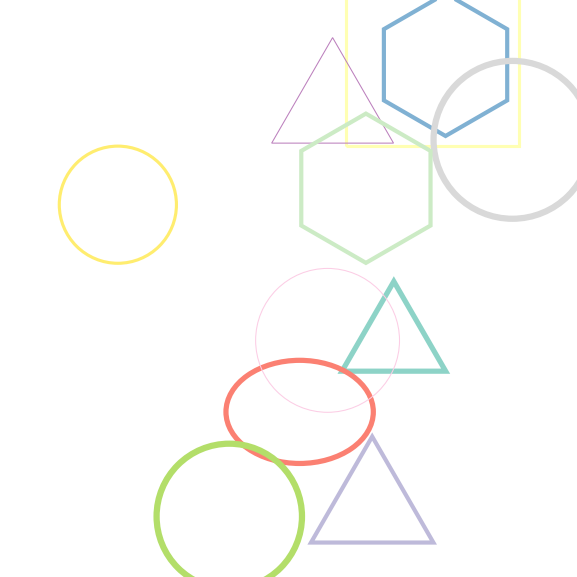[{"shape": "triangle", "thickness": 2.5, "radius": 0.52, "center": [0.682, 0.408]}, {"shape": "square", "thickness": 1.5, "radius": 0.75, "center": [0.749, 0.896]}, {"shape": "triangle", "thickness": 2, "radius": 0.61, "center": [0.644, 0.121]}, {"shape": "oval", "thickness": 2.5, "radius": 0.64, "center": [0.519, 0.286]}, {"shape": "hexagon", "thickness": 2, "radius": 0.62, "center": [0.772, 0.887]}, {"shape": "circle", "thickness": 3, "radius": 0.63, "center": [0.397, 0.105]}, {"shape": "circle", "thickness": 0.5, "radius": 0.62, "center": [0.567, 0.41]}, {"shape": "circle", "thickness": 3, "radius": 0.68, "center": [0.887, 0.757]}, {"shape": "triangle", "thickness": 0.5, "radius": 0.61, "center": [0.576, 0.812]}, {"shape": "hexagon", "thickness": 2, "radius": 0.65, "center": [0.634, 0.673]}, {"shape": "circle", "thickness": 1.5, "radius": 0.51, "center": [0.204, 0.645]}]